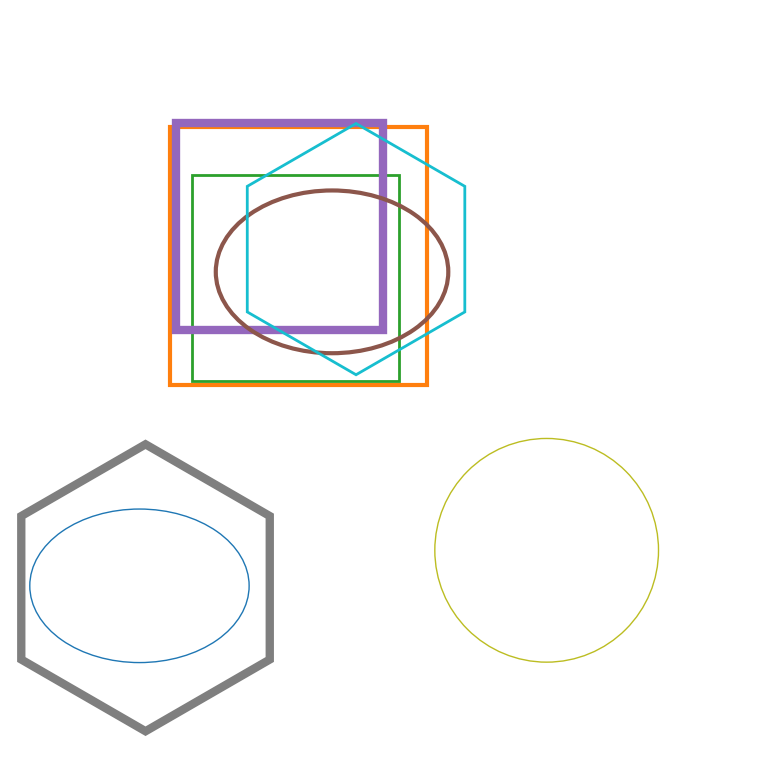[{"shape": "oval", "thickness": 0.5, "radius": 0.71, "center": [0.181, 0.239]}, {"shape": "square", "thickness": 1.5, "radius": 0.84, "center": [0.388, 0.667]}, {"shape": "square", "thickness": 1, "radius": 0.67, "center": [0.384, 0.639]}, {"shape": "square", "thickness": 3, "radius": 0.67, "center": [0.363, 0.706]}, {"shape": "oval", "thickness": 1.5, "radius": 0.75, "center": [0.431, 0.647]}, {"shape": "hexagon", "thickness": 3, "radius": 0.93, "center": [0.189, 0.237]}, {"shape": "circle", "thickness": 0.5, "radius": 0.73, "center": [0.71, 0.285]}, {"shape": "hexagon", "thickness": 1, "radius": 0.82, "center": [0.462, 0.676]}]